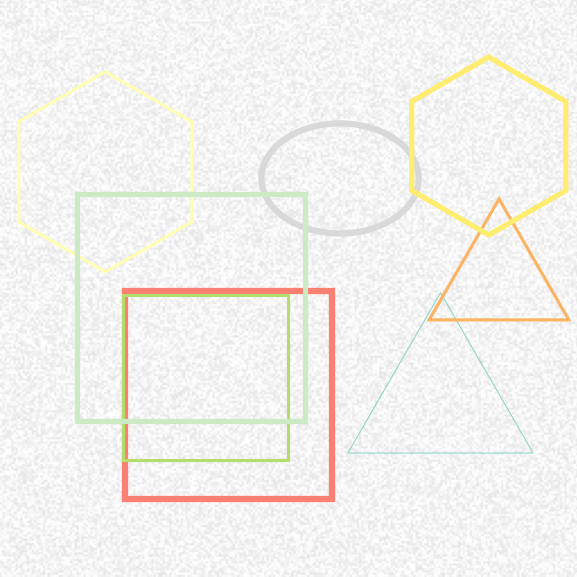[{"shape": "triangle", "thickness": 0.5, "radius": 0.93, "center": [0.763, 0.307]}, {"shape": "hexagon", "thickness": 1.5, "radius": 0.87, "center": [0.182, 0.702]}, {"shape": "square", "thickness": 3, "radius": 0.9, "center": [0.396, 0.314]}, {"shape": "triangle", "thickness": 1.5, "radius": 0.7, "center": [0.864, 0.515]}, {"shape": "square", "thickness": 1.5, "radius": 0.71, "center": [0.355, 0.346]}, {"shape": "oval", "thickness": 3, "radius": 0.68, "center": [0.589, 0.69]}, {"shape": "square", "thickness": 2.5, "radius": 0.98, "center": [0.331, 0.466]}, {"shape": "hexagon", "thickness": 2.5, "radius": 0.77, "center": [0.846, 0.746]}]